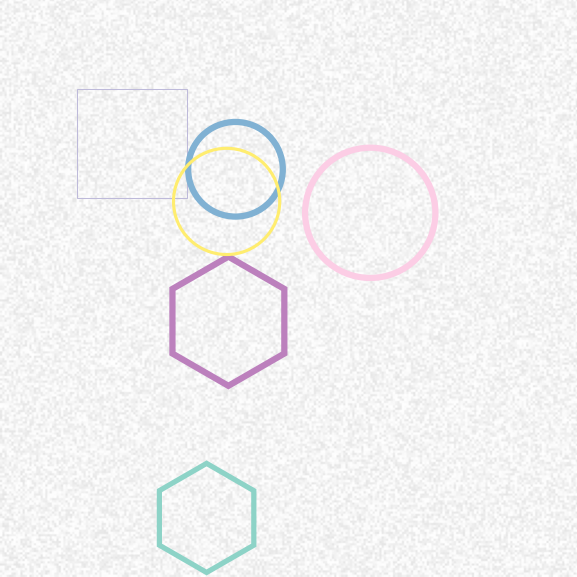[{"shape": "hexagon", "thickness": 2.5, "radius": 0.47, "center": [0.358, 0.102]}, {"shape": "square", "thickness": 0.5, "radius": 0.47, "center": [0.229, 0.751]}, {"shape": "circle", "thickness": 3, "radius": 0.41, "center": [0.408, 0.706]}, {"shape": "circle", "thickness": 3, "radius": 0.56, "center": [0.641, 0.631]}, {"shape": "hexagon", "thickness": 3, "radius": 0.56, "center": [0.395, 0.443]}, {"shape": "circle", "thickness": 1.5, "radius": 0.46, "center": [0.392, 0.65]}]